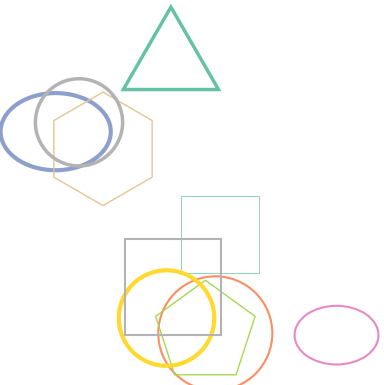[{"shape": "square", "thickness": 0.5, "radius": 0.5, "center": [0.571, 0.392]}, {"shape": "triangle", "thickness": 2.5, "radius": 0.71, "center": [0.444, 0.839]}, {"shape": "circle", "thickness": 1.5, "radius": 0.74, "center": [0.559, 0.134]}, {"shape": "oval", "thickness": 3, "radius": 0.72, "center": [0.145, 0.658]}, {"shape": "oval", "thickness": 1.5, "radius": 0.54, "center": [0.874, 0.129]}, {"shape": "pentagon", "thickness": 1, "radius": 0.68, "center": [0.534, 0.136]}, {"shape": "circle", "thickness": 3, "radius": 0.62, "center": [0.433, 0.174]}, {"shape": "hexagon", "thickness": 1, "radius": 0.74, "center": [0.268, 0.613]}, {"shape": "circle", "thickness": 2.5, "radius": 0.57, "center": [0.205, 0.682]}, {"shape": "square", "thickness": 1.5, "radius": 0.62, "center": [0.45, 0.255]}]